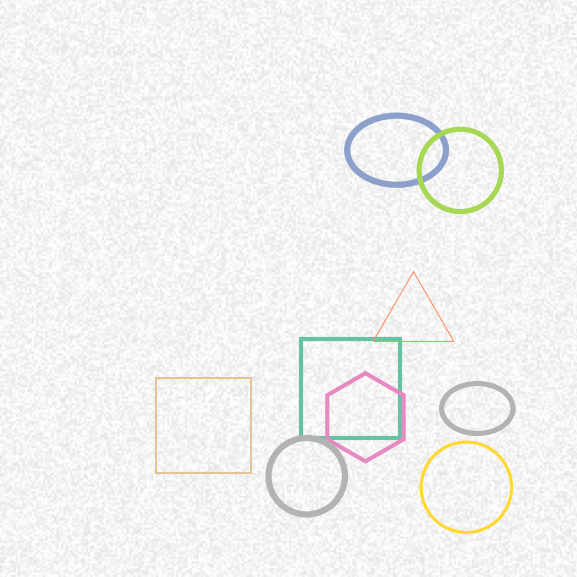[{"shape": "square", "thickness": 2, "radius": 0.43, "center": [0.607, 0.326]}, {"shape": "triangle", "thickness": 0.5, "radius": 0.4, "center": [0.716, 0.448]}, {"shape": "oval", "thickness": 3, "radius": 0.43, "center": [0.687, 0.739]}, {"shape": "hexagon", "thickness": 2, "radius": 0.38, "center": [0.633, 0.277]}, {"shape": "circle", "thickness": 2.5, "radius": 0.36, "center": [0.797, 0.704]}, {"shape": "circle", "thickness": 1.5, "radius": 0.39, "center": [0.808, 0.155]}, {"shape": "square", "thickness": 1, "radius": 0.41, "center": [0.353, 0.262]}, {"shape": "oval", "thickness": 2.5, "radius": 0.31, "center": [0.827, 0.292]}, {"shape": "circle", "thickness": 3, "radius": 0.33, "center": [0.531, 0.175]}]